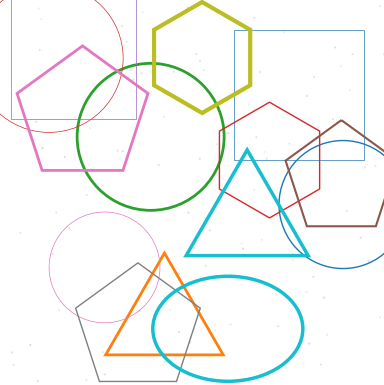[{"shape": "square", "thickness": 0.5, "radius": 0.84, "center": [0.777, 0.753]}, {"shape": "circle", "thickness": 1, "radius": 0.83, "center": [0.891, 0.469]}, {"shape": "triangle", "thickness": 2, "radius": 0.88, "center": [0.427, 0.166]}, {"shape": "circle", "thickness": 2, "radius": 0.95, "center": [0.391, 0.645]}, {"shape": "circle", "thickness": 0.5, "radius": 0.96, "center": [0.127, 0.849]}, {"shape": "hexagon", "thickness": 1, "radius": 0.75, "center": [0.7, 0.584]}, {"shape": "square", "thickness": 0.5, "radius": 0.81, "center": [0.191, 0.854]}, {"shape": "pentagon", "thickness": 1.5, "radius": 0.76, "center": [0.887, 0.536]}, {"shape": "pentagon", "thickness": 2, "radius": 0.89, "center": [0.214, 0.702]}, {"shape": "circle", "thickness": 0.5, "radius": 0.72, "center": [0.272, 0.305]}, {"shape": "pentagon", "thickness": 1, "radius": 0.85, "center": [0.358, 0.147]}, {"shape": "hexagon", "thickness": 3, "radius": 0.72, "center": [0.525, 0.851]}, {"shape": "triangle", "thickness": 2.5, "radius": 0.91, "center": [0.642, 0.428]}, {"shape": "oval", "thickness": 2.5, "radius": 0.97, "center": [0.592, 0.146]}]